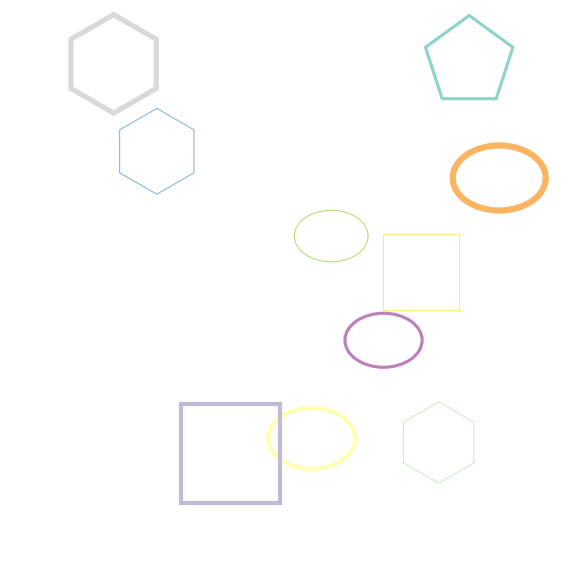[{"shape": "pentagon", "thickness": 1.5, "radius": 0.4, "center": [0.812, 0.893]}, {"shape": "oval", "thickness": 2, "radius": 0.38, "center": [0.54, 0.24]}, {"shape": "square", "thickness": 2, "radius": 0.43, "center": [0.399, 0.214]}, {"shape": "hexagon", "thickness": 0.5, "radius": 0.37, "center": [0.272, 0.737]}, {"shape": "oval", "thickness": 3, "radius": 0.4, "center": [0.864, 0.691]}, {"shape": "oval", "thickness": 0.5, "radius": 0.32, "center": [0.574, 0.59]}, {"shape": "hexagon", "thickness": 2.5, "radius": 0.43, "center": [0.197, 0.889]}, {"shape": "oval", "thickness": 1.5, "radius": 0.33, "center": [0.664, 0.41]}, {"shape": "hexagon", "thickness": 0.5, "radius": 0.35, "center": [0.76, 0.233]}, {"shape": "square", "thickness": 0.5, "radius": 0.33, "center": [0.729, 0.528]}]